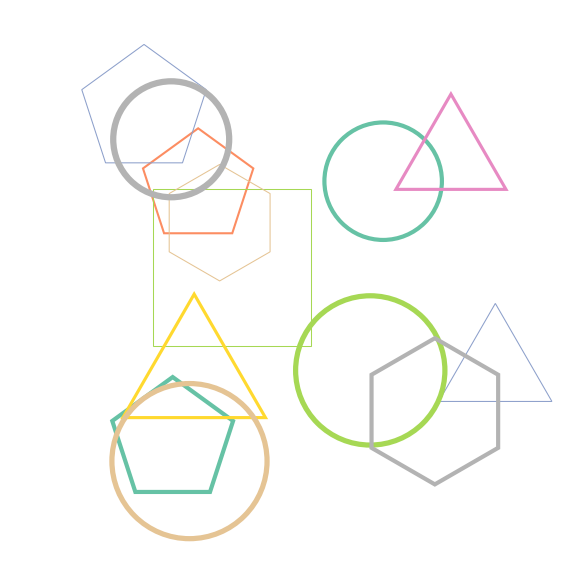[{"shape": "circle", "thickness": 2, "radius": 0.51, "center": [0.663, 0.685]}, {"shape": "pentagon", "thickness": 2, "radius": 0.55, "center": [0.299, 0.236]}, {"shape": "pentagon", "thickness": 1, "radius": 0.5, "center": [0.343, 0.676]}, {"shape": "pentagon", "thickness": 0.5, "radius": 0.57, "center": [0.249, 0.809]}, {"shape": "triangle", "thickness": 0.5, "radius": 0.57, "center": [0.858, 0.361]}, {"shape": "triangle", "thickness": 1.5, "radius": 0.55, "center": [0.781, 0.726]}, {"shape": "square", "thickness": 0.5, "radius": 0.68, "center": [0.402, 0.536]}, {"shape": "circle", "thickness": 2.5, "radius": 0.65, "center": [0.641, 0.358]}, {"shape": "triangle", "thickness": 1.5, "radius": 0.71, "center": [0.336, 0.347]}, {"shape": "circle", "thickness": 2.5, "radius": 0.67, "center": [0.328, 0.201]}, {"shape": "hexagon", "thickness": 0.5, "radius": 0.5, "center": [0.38, 0.614]}, {"shape": "circle", "thickness": 3, "radius": 0.5, "center": [0.296, 0.758]}, {"shape": "hexagon", "thickness": 2, "radius": 0.63, "center": [0.753, 0.287]}]